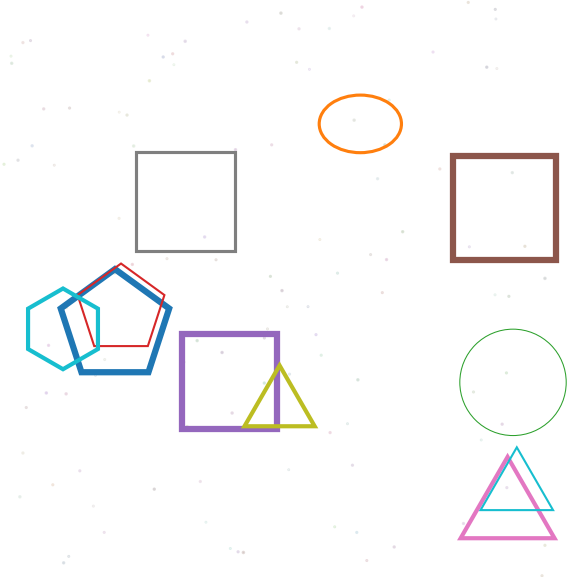[{"shape": "pentagon", "thickness": 3, "radius": 0.49, "center": [0.199, 0.434]}, {"shape": "oval", "thickness": 1.5, "radius": 0.36, "center": [0.624, 0.785]}, {"shape": "circle", "thickness": 0.5, "radius": 0.46, "center": [0.888, 0.337]}, {"shape": "pentagon", "thickness": 1, "radius": 0.4, "center": [0.21, 0.464]}, {"shape": "square", "thickness": 3, "radius": 0.41, "center": [0.398, 0.338]}, {"shape": "square", "thickness": 3, "radius": 0.45, "center": [0.874, 0.639]}, {"shape": "triangle", "thickness": 2, "radius": 0.47, "center": [0.879, 0.114]}, {"shape": "square", "thickness": 1.5, "radius": 0.43, "center": [0.321, 0.65]}, {"shape": "triangle", "thickness": 2, "radius": 0.35, "center": [0.484, 0.296]}, {"shape": "triangle", "thickness": 1, "radius": 0.36, "center": [0.895, 0.152]}, {"shape": "hexagon", "thickness": 2, "radius": 0.35, "center": [0.109, 0.43]}]